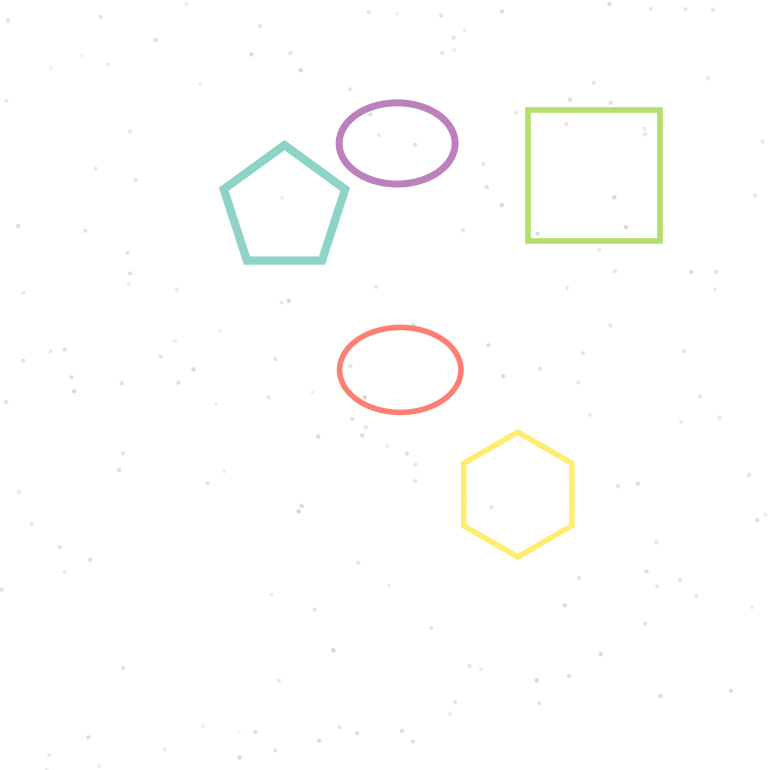[{"shape": "pentagon", "thickness": 3, "radius": 0.41, "center": [0.369, 0.729]}, {"shape": "oval", "thickness": 2, "radius": 0.39, "center": [0.52, 0.52]}, {"shape": "square", "thickness": 2, "radius": 0.43, "center": [0.771, 0.772]}, {"shape": "oval", "thickness": 2.5, "radius": 0.38, "center": [0.516, 0.814]}, {"shape": "hexagon", "thickness": 2, "radius": 0.41, "center": [0.672, 0.358]}]